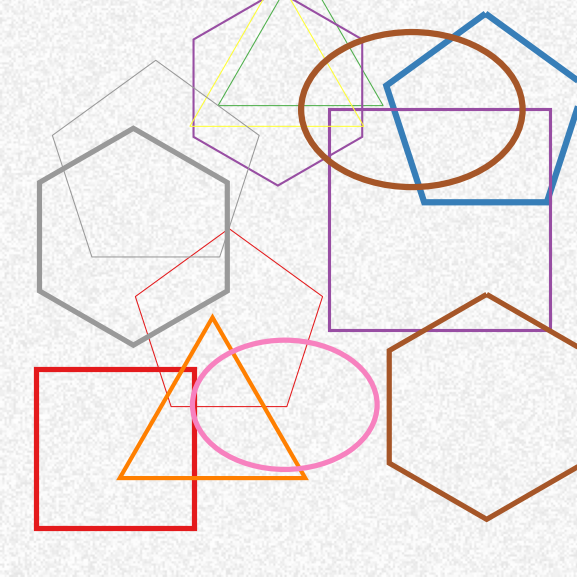[{"shape": "square", "thickness": 2.5, "radius": 0.69, "center": [0.199, 0.222]}, {"shape": "pentagon", "thickness": 0.5, "radius": 0.85, "center": [0.396, 0.433]}, {"shape": "pentagon", "thickness": 3, "radius": 0.9, "center": [0.841, 0.795]}, {"shape": "triangle", "thickness": 0.5, "radius": 0.83, "center": [0.521, 0.899]}, {"shape": "hexagon", "thickness": 1, "radius": 0.84, "center": [0.481, 0.846]}, {"shape": "square", "thickness": 1.5, "radius": 0.95, "center": [0.761, 0.619]}, {"shape": "triangle", "thickness": 2, "radius": 0.93, "center": [0.368, 0.264]}, {"shape": "triangle", "thickness": 0.5, "radius": 0.87, "center": [0.479, 0.867]}, {"shape": "hexagon", "thickness": 2.5, "radius": 0.97, "center": [0.843, 0.295]}, {"shape": "oval", "thickness": 3, "radius": 0.96, "center": [0.713, 0.809]}, {"shape": "oval", "thickness": 2.5, "radius": 0.8, "center": [0.493, 0.298]}, {"shape": "pentagon", "thickness": 0.5, "radius": 0.94, "center": [0.27, 0.706]}, {"shape": "hexagon", "thickness": 2.5, "radius": 0.94, "center": [0.231, 0.589]}]